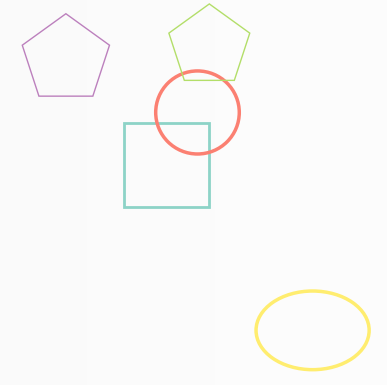[{"shape": "square", "thickness": 2, "radius": 0.55, "center": [0.43, 0.571]}, {"shape": "circle", "thickness": 2.5, "radius": 0.54, "center": [0.51, 0.708]}, {"shape": "pentagon", "thickness": 1, "radius": 0.55, "center": [0.54, 0.88]}, {"shape": "pentagon", "thickness": 1, "radius": 0.59, "center": [0.17, 0.846]}, {"shape": "oval", "thickness": 2.5, "radius": 0.73, "center": [0.807, 0.142]}]